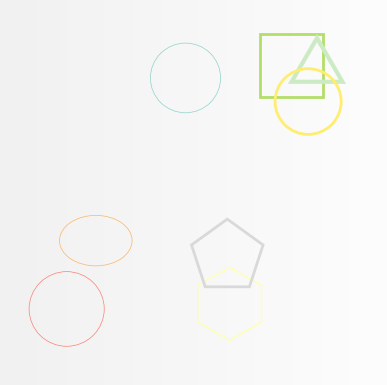[{"shape": "circle", "thickness": 0.5, "radius": 0.45, "center": [0.479, 0.798]}, {"shape": "hexagon", "thickness": 1, "radius": 0.47, "center": [0.593, 0.211]}, {"shape": "circle", "thickness": 0.5, "radius": 0.48, "center": [0.172, 0.198]}, {"shape": "oval", "thickness": 0.5, "radius": 0.47, "center": [0.247, 0.375]}, {"shape": "square", "thickness": 2, "radius": 0.41, "center": [0.752, 0.83]}, {"shape": "pentagon", "thickness": 2, "radius": 0.49, "center": [0.587, 0.334]}, {"shape": "triangle", "thickness": 3, "radius": 0.38, "center": [0.818, 0.825]}, {"shape": "circle", "thickness": 2, "radius": 0.43, "center": [0.795, 0.736]}]